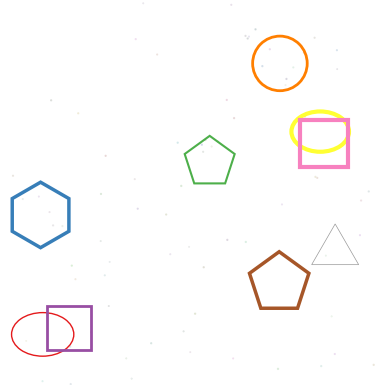[{"shape": "oval", "thickness": 1, "radius": 0.4, "center": [0.111, 0.131]}, {"shape": "hexagon", "thickness": 2.5, "radius": 0.42, "center": [0.105, 0.442]}, {"shape": "pentagon", "thickness": 1.5, "radius": 0.34, "center": [0.545, 0.579]}, {"shape": "square", "thickness": 2, "radius": 0.29, "center": [0.179, 0.149]}, {"shape": "circle", "thickness": 2, "radius": 0.35, "center": [0.727, 0.835]}, {"shape": "oval", "thickness": 3, "radius": 0.37, "center": [0.832, 0.658]}, {"shape": "pentagon", "thickness": 2.5, "radius": 0.41, "center": [0.725, 0.265]}, {"shape": "square", "thickness": 3, "radius": 0.31, "center": [0.842, 0.628]}, {"shape": "triangle", "thickness": 0.5, "radius": 0.35, "center": [0.871, 0.348]}]